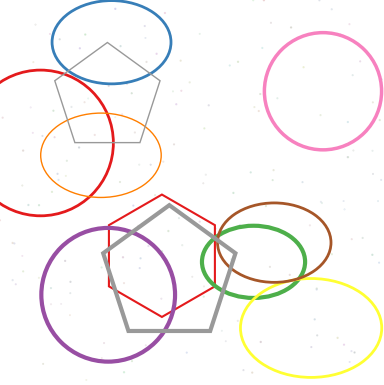[{"shape": "circle", "thickness": 2, "radius": 0.95, "center": [0.105, 0.629]}, {"shape": "hexagon", "thickness": 1.5, "radius": 0.79, "center": [0.421, 0.336]}, {"shape": "oval", "thickness": 2, "radius": 0.77, "center": [0.29, 0.89]}, {"shape": "oval", "thickness": 3, "radius": 0.67, "center": [0.659, 0.32]}, {"shape": "circle", "thickness": 3, "radius": 0.87, "center": [0.281, 0.234]}, {"shape": "oval", "thickness": 1, "radius": 0.78, "center": [0.262, 0.597]}, {"shape": "oval", "thickness": 2, "radius": 0.92, "center": [0.808, 0.148]}, {"shape": "oval", "thickness": 2, "radius": 0.74, "center": [0.712, 0.37]}, {"shape": "circle", "thickness": 2.5, "radius": 0.76, "center": [0.839, 0.763]}, {"shape": "pentagon", "thickness": 3, "radius": 0.9, "center": [0.44, 0.286]}, {"shape": "pentagon", "thickness": 1, "radius": 0.72, "center": [0.279, 0.746]}]